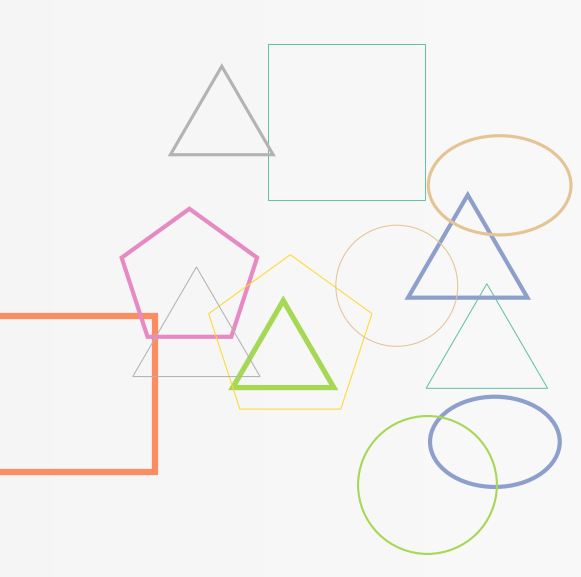[{"shape": "square", "thickness": 0.5, "radius": 0.67, "center": [0.596, 0.787]}, {"shape": "triangle", "thickness": 0.5, "radius": 0.6, "center": [0.838, 0.387]}, {"shape": "square", "thickness": 3, "radius": 0.68, "center": [0.132, 0.317]}, {"shape": "oval", "thickness": 2, "radius": 0.56, "center": [0.851, 0.234]}, {"shape": "triangle", "thickness": 2, "radius": 0.59, "center": [0.805, 0.543]}, {"shape": "pentagon", "thickness": 2, "radius": 0.61, "center": [0.326, 0.515]}, {"shape": "triangle", "thickness": 2.5, "radius": 0.5, "center": [0.487, 0.378]}, {"shape": "circle", "thickness": 1, "radius": 0.6, "center": [0.735, 0.159]}, {"shape": "pentagon", "thickness": 0.5, "radius": 0.74, "center": [0.499, 0.41]}, {"shape": "circle", "thickness": 0.5, "radius": 0.52, "center": [0.683, 0.504]}, {"shape": "oval", "thickness": 1.5, "radius": 0.61, "center": [0.86, 0.678]}, {"shape": "triangle", "thickness": 0.5, "radius": 0.63, "center": [0.338, 0.41]}, {"shape": "triangle", "thickness": 1.5, "radius": 0.51, "center": [0.382, 0.782]}]